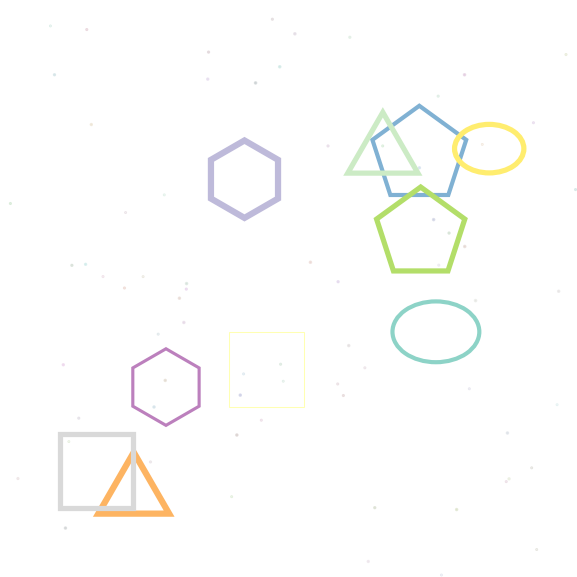[{"shape": "oval", "thickness": 2, "radius": 0.38, "center": [0.755, 0.425]}, {"shape": "square", "thickness": 0.5, "radius": 0.32, "center": [0.462, 0.359]}, {"shape": "hexagon", "thickness": 3, "radius": 0.34, "center": [0.423, 0.689]}, {"shape": "pentagon", "thickness": 2, "radius": 0.43, "center": [0.726, 0.731]}, {"shape": "triangle", "thickness": 3, "radius": 0.35, "center": [0.232, 0.145]}, {"shape": "pentagon", "thickness": 2.5, "radius": 0.4, "center": [0.728, 0.595]}, {"shape": "square", "thickness": 2.5, "radius": 0.32, "center": [0.167, 0.184]}, {"shape": "hexagon", "thickness": 1.5, "radius": 0.33, "center": [0.287, 0.329]}, {"shape": "triangle", "thickness": 2.5, "radius": 0.35, "center": [0.663, 0.734]}, {"shape": "oval", "thickness": 2.5, "radius": 0.3, "center": [0.847, 0.742]}]